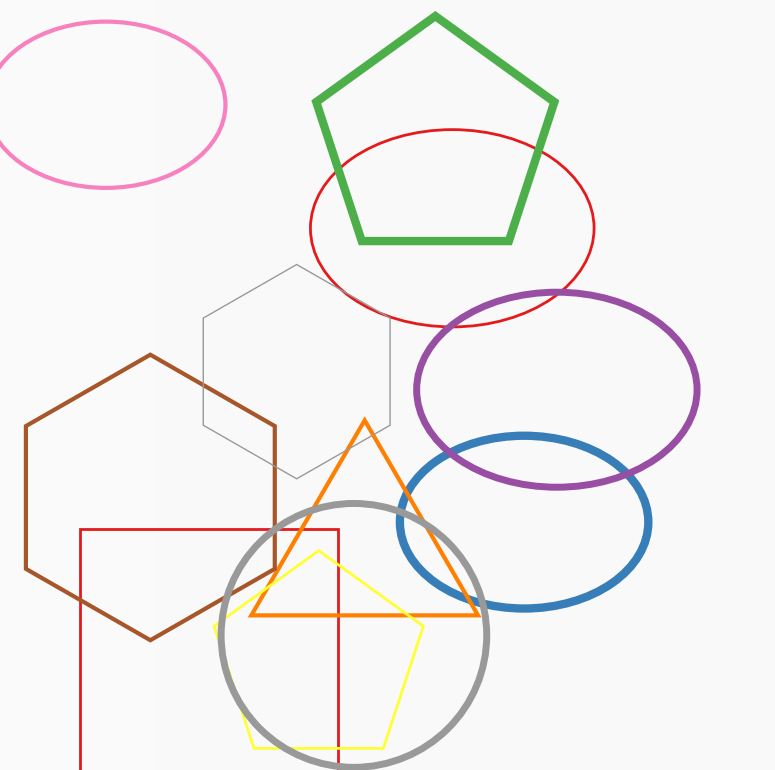[{"shape": "oval", "thickness": 1, "radius": 0.91, "center": [0.584, 0.704]}, {"shape": "square", "thickness": 1, "radius": 0.83, "center": [0.27, 0.146]}, {"shape": "oval", "thickness": 3, "radius": 0.8, "center": [0.676, 0.322]}, {"shape": "pentagon", "thickness": 3, "radius": 0.81, "center": [0.562, 0.818]}, {"shape": "oval", "thickness": 2.5, "radius": 0.9, "center": [0.719, 0.494]}, {"shape": "triangle", "thickness": 1.5, "radius": 0.84, "center": [0.471, 0.285]}, {"shape": "pentagon", "thickness": 1, "radius": 0.71, "center": [0.411, 0.143]}, {"shape": "hexagon", "thickness": 1.5, "radius": 0.93, "center": [0.194, 0.354]}, {"shape": "oval", "thickness": 1.5, "radius": 0.77, "center": [0.137, 0.864]}, {"shape": "circle", "thickness": 2.5, "radius": 0.86, "center": [0.457, 0.175]}, {"shape": "hexagon", "thickness": 0.5, "radius": 0.7, "center": [0.383, 0.517]}]